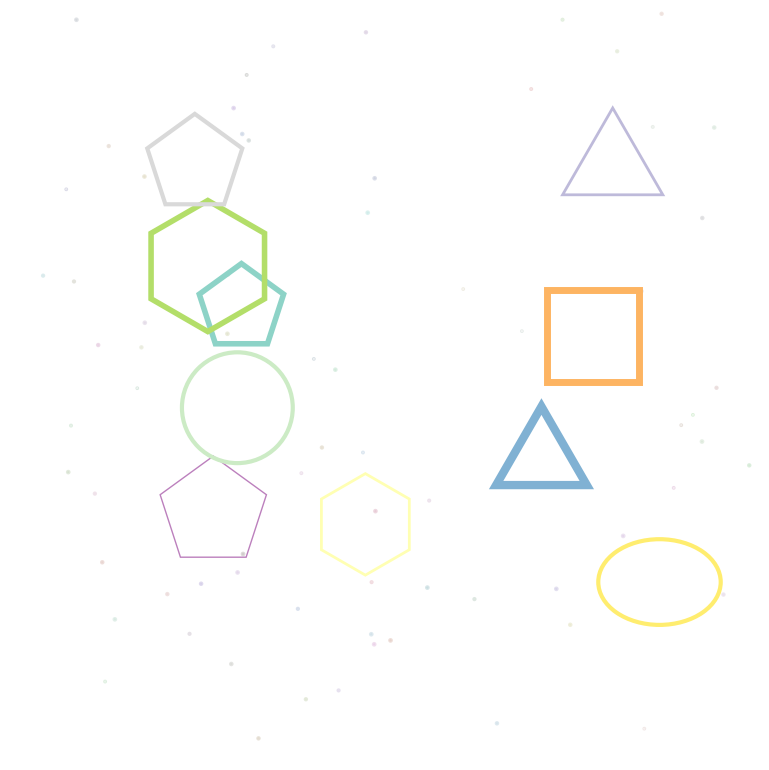[{"shape": "pentagon", "thickness": 2, "radius": 0.29, "center": [0.314, 0.6]}, {"shape": "hexagon", "thickness": 1, "radius": 0.33, "center": [0.474, 0.319]}, {"shape": "triangle", "thickness": 1, "radius": 0.38, "center": [0.796, 0.785]}, {"shape": "triangle", "thickness": 3, "radius": 0.34, "center": [0.703, 0.404]}, {"shape": "square", "thickness": 2.5, "radius": 0.3, "center": [0.77, 0.564]}, {"shape": "hexagon", "thickness": 2, "radius": 0.43, "center": [0.27, 0.654]}, {"shape": "pentagon", "thickness": 1.5, "radius": 0.32, "center": [0.253, 0.787]}, {"shape": "pentagon", "thickness": 0.5, "radius": 0.36, "center": [0.277, 0.335]}, {"shape": "circle", "thickness": 1.5, "radius": 0.36, "center": [0.308, 0.471]}, {"shape": "oval", "thickness": 1.5, "radius": 0.4, "center": [0.856, 0.244]}]